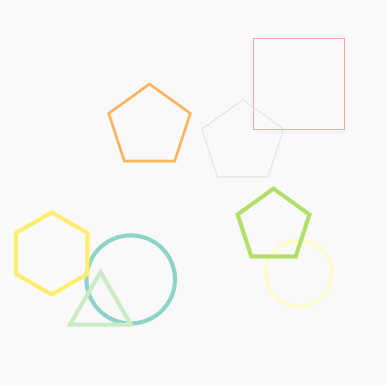[{"shape": "circle", "thickness": 3, "radius": 0.57, "center": [0.337, 0.274]}, {"shape": "circle", "thickness": 1.5, "radius": 0.43, "center": [0.771, 0.289]}, {"shape": "square", "thickness": 0.5, "radius": 0.59, "center": [0.77, 0.784]}, {"shape": "pentagon", "thickness": 2, "radius": 0.55, "center": [0.386, 0.671]}, {"shape": "pentagon", "thickness": 3, "radius": 0.49, "center": [0.706, 0.413]}, {"shape": "pentagon", "thickness": 0.5, "radius": 0.56, "center": [0.627, 0.63]}, {"shape": "triangle", "thickness": 3, "radius": 0.45, "center": [0.259, 0.202]}, {"shape": "hexagon", "thickness": 3, "radius": 0.53, "center": [0.133, 0.342]}]